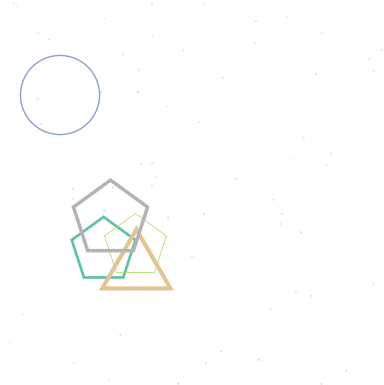[{"shape": "pentagon", "thickness": 2, "radius": 0.43, "center": [0.269, 0.35]}, {"shape": "circle", "thickness": 1, "radius": 0.51, "center": [0.156, 0.753]}, {"shape": "pentagon", "thickness": 0.5, "radius": 0.42, "center": [0.352, 0.361]}, {"shape": "triangle", "thickness": 3, "radius": 0.51, "center": [0.354, 0.302]}, {"shape": "pentagon", "thickness": 2.5, "radius": 0.51, "center": [0.287, 0.431]}]